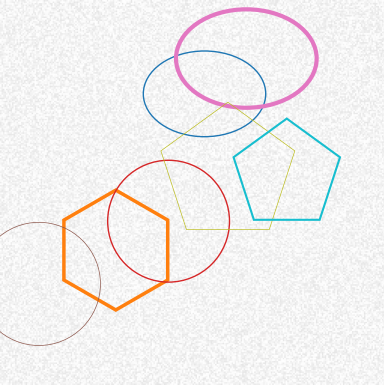[{"shape": "oval", "thickness": 1, "radius": 0.79, "center": [0.531, 0.756]}, {"shape": "hexagon", "thickness": 2.5, "radius": 0.78, "center": [0.301, 0.351]}, {"shape": "circle", "thickness": 1, "radius": 0.79, "center": [0.438, 0.425]}, {"shape": "circle", "thickness": 0.5, "radius": 0.8, "center": [0.101, 0.263]}, {"shape": "oval", "thickness": 3, "radius": 0.91, "center": [0.64, 0.848]}, {"shape": "pentagon", "thickness": 0.5, "radius": 0.91, "center": [0.592, 0.552]}, {"shape": "pentagon", "thickness": 1.5, "radius": 0.73, "center": [0.745, 0.547]}]